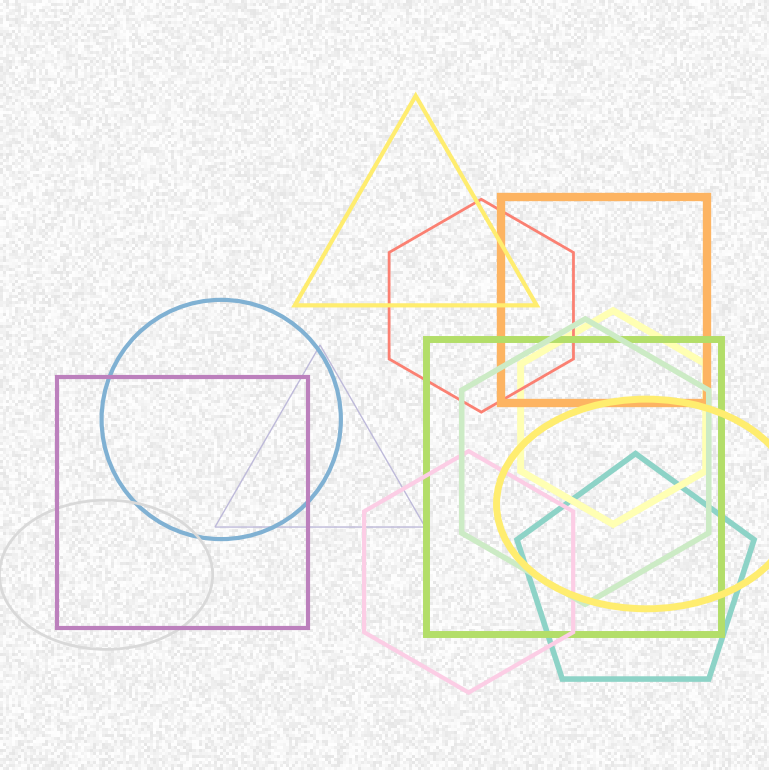[{"shape": "pentagon", "thickness": 2, "radius": 0.81, "center": [0.825, 0.249]}, {"shape": "hexagon", "thickness": 2.5, "radius": 0.69, "center": [0.796, 0.458]}, {"shape": "triangle", "thickness": 0.5, "radius": 0.79, "center": [0.416, 0.394]}, {"shape": "hexagon", "thickness": 1, "radius": 0.69, "center": [0.625, 0.603]}, {"shape": "circle", "thickness": 1.5, "radius": 0.78, "center": [0.287, 0.455]}, {"shape": "square", "thickness": 3, "radius": 0.67, "center": [0.785, 0.61]}, {"shape": "square", "thickness": 2.5, "radius": 0.96, "center": [0.745, 0.369]}, {"shape": "hexagon", "thickness": 1.5, "radius": 0.78, "center": [0.609, 0.257]}, {"shape": "oval", "thickness": 1, "radius": 0.69, "center": [0.138, 0.254]}, {"shape": "square", "thickness": 1.5, "radius": 0.82, "center": [0.237, 0.347]}, {"shape": "hexagon", "thickness": 2, "radius": 0.93, "center": [0.76, 0.401]}, {"shape": "oval", "thickness": 2.5, "radius": 0.97, "center": [0.839, 0.345]}, {"shape": "triangle", "thickness": 1.5, "radius": 0.91, "center": [0.54, 0.694]}]